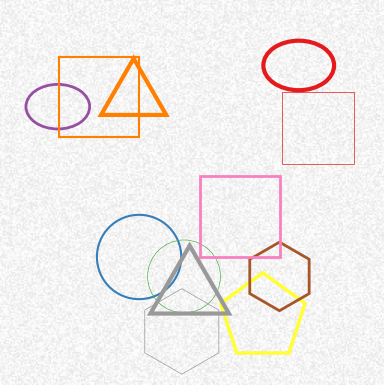[{"shape": "square", "thickness": 0.5, "radius": 0.47, "center": [0.826, 0.667]}, {"shape": "oval", "thickness": 3, "radius": 0.46, "center": [0.776, 0.83]}, {"shape": "circle", "thickness": 1.5, "radius": 0.55, "center": [0.361, 0.333]}, {"shape": "circle", "thickness": 0.5, "radius": 0.47, "center": [0.478, 0.282]}, {"shape": "oval", "thickness": 2, "radius": 0.41, "center": [0.15, 0.723]}, {"shape": "triangle", "thickness": 3, "radius": 0.49, "center": [0.347, 0.75]}, {"shape": "square", "thickness": 1.5, "radius": 0.52, "center": [0.257, 0.748]}, {"shape": "pentagon", "thickness": 2.5, "radius": 0.58, "center": [0.683, 0.176]}, {"shape": "hexagon", "thickness": 2, "radius": 0.45, "center": [0.726, 0.282]}, {"shape": "square", "thickness": 2, "radius": 0.52, "center": [0.624, 0.437]}, {"shape": "hexagon", "thickness": 0.5, "radius": 0.56, "center": [0.472, 0.139]}, {"shape": "triangle", "thickness": 3, "radius": 0.59, "center": [0.493, 0.244]}]